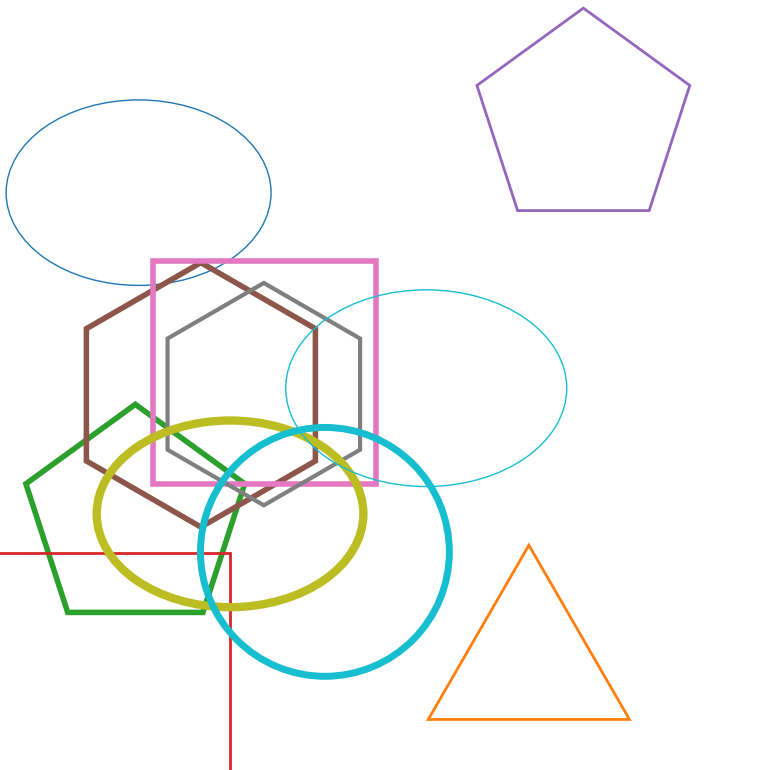[{"shape": "oval", "thickness": 0.5, "radius": 0.86, "center": [0.18, 0.75]}, {"shape": "triangle", "thickness": 1, "radius": 0.75, "center": [0.687, 0.141]}, {"shape": "pentagon", "thickness": 2, "radius": 0.75, "center": [0.176, 0.326]}, {"shape": "square", "thickness": 1, "radius": 0.86, "center": [0.127, 0.109]}, {"shape": "pentagon", "thickness": 1, "radius": 0.73, "center": [0.758, 0.844]}, {"shape": "hexagon", "thickness": 2, "radius": 0.86, "center": [0.261, 0.487]}, {"shape": "square", "thickness": 2, "radius": 0.72, "center": [0.344, 0.516]}, {"shape": "hexagon", "thickness": 1.5, "radius": 0.72, "center": [0.343, 0.488]}, {"shape": "oval", "thickness": 3, "radius": 0.87, "center": [0.299, 0.333]}, {"shape": "oval", "thickness": 0.5, "radius": 0.91, "center": [0.554, 0.496]}, {"shape": "circle", "thickness": 2.5, "radius": 0.81, "center": [0.422, 0.283]}]